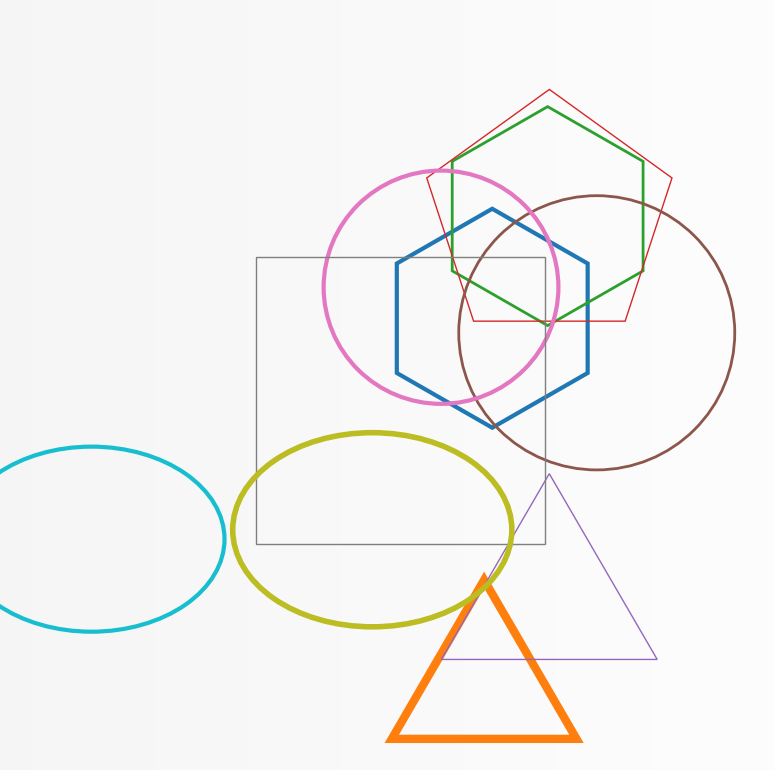[{"shape": "hexagon", "thickness": 1.5, "radius": 0.71, "center": [0.635, 0.587]}, {"shape": "triangle", "thickness": 3, "radius": 0.69, "center": [0.625, 0.109]}, {"shape": "hexagon", "thickness": 1, "radius": 0.71, "center": [0.707, 0.719]}, {"shape": "pentagon", "thickness": 0.5, "radius": 0.83, "center": [0.709, 0.717]}, {"shape": "triangle", "thickness": 0.5, "radius": 0.8, "center": [0.709, 0.224]}, {"shape": "circle", "thickness": 1, "radius": 0.89, "center": [0.77, 0.568]}, {"shape": "circle", "thickness": 1.5, "radius": 0.76, "center": [0.569, 0.627]}, {"shape": "square", "thickness": 0.5, "radius": 0.93, "center": [0.516, 0.48]}, {"shape": "oval", "thickness": 2, "radius": 0.9, "center": [0.48, 0.312]}, {"shape": "oval", "thickness": 1.5, "radius": 0.86, "center": [0.118, 0.3]}]